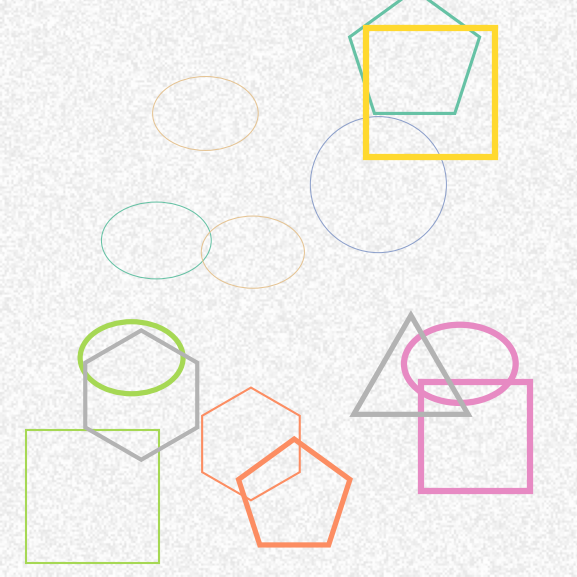[{"shape": "oval", "thickness": 0.5, "radius": 0.48, "center": [0.271, 0.583]}, {"shape": "pentagon", "thickness": 1.5, "radius": 0.59, "center": [0.718, 0.898]}, {"shape": "pentagon", "thickness": 2.5, "radius": 0.51, "center": [0.509, 0.138]}, {"shape": "hexagon", "thickness": 1, "radius": 0.49, "center": [0.435, 0.23]}, {"shape": "circle", "thickness": 0.5, "radius": 0.59, "center": [0.655, 0.679]}, {"shape": "oval", "thickness": 3, "radius": 0.48, "center": [0.796, 0.369]}, {"shape": "square", "thickness": 3, "radius": 0.47, "center": [0.823, 0.243]}, {"shape": "oval", "thickness": 2.5, "radius": 0.45, "center": [0.228, 0.38]}, {"shape": "square", "thickness": 1, "radius": 0.57, "center": [0.16, 0.14]}, {"shape": "square", "thickness": 3, "radius": 0.56, "center": [0.746, 0.838]}, {"shape": "oval", "thickness": 0.5, "radius": 0.45, "center": [0.438, 0.563]}, {"shape": "oval", "thickness": 0.5, "radius": 0.46, "center": [0.356, 0.803]}, {"shape": "hexagon", "thickness": 2, "radius": 0.56, "center": [0.245, 0.315]}, {"shape": "triangle", "thickness": 2.5, "radius": 0.57, "center": [0.712, 0.339]}]